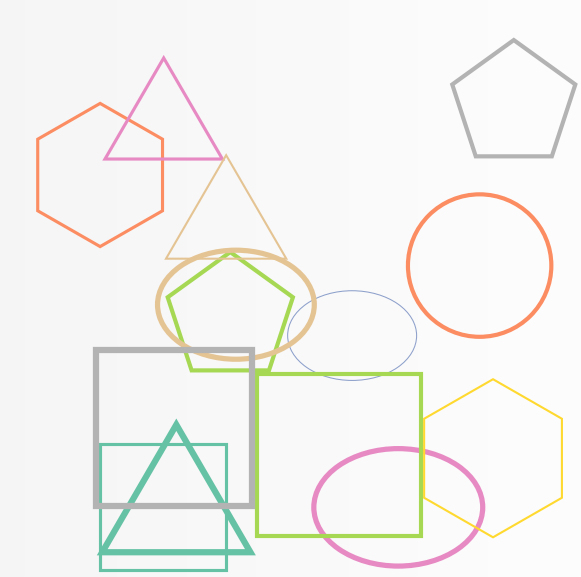[{"shape": "square", "thickness": 1.5, "radius": 0.54, "center": [0.28, 0.121]}, {"shape": "triangle", "thickness": 3, "radius": 0.74, "center": [0.303, 0.116]}, {"shape": "circle", "thickness": 2, "radius": 0.62, "center": [0.825, 0.539]}, {"shape": "hexagon", "thickness": 1.5, "radius": 0.62, "center": [0.172, 0.696]}, {"shape": "oval", "thickness": 0.5, "radius": 0.55, "center": [0.606, 0.418]}, {"shape": "triangle", "thickness": 1.5, "radius": 0.58, "center": [0.282, 0.782]}, {"shape": "oval", "thickness": 2.5, "radius": 0.73, "center": [0.685, 0.121]}, {"shape": "square", "thickness": 2, "radius": 0.7, "center": [0.583, 0.211]}, {"shape": "pentagon", "thickness": 2, "radius": 0.57, "center": [0.396, 0.449]}, {"shape": "hexagon", "thickness": 1, "radius": 0.68, "center": [0.848, 0.206]}, {"shape": "triangle", "thickness": 1, "radius": 0.6, "center": [0.389, 0.611]}, {"shape": "oval", "thickness": 2.5, "radius": 0.67, "center": [0.406, 0.471]}, {"shape": "square", "thickness": 3, "radius": 0.67, "center": [0.299, 0.258]}, {"shape": "pentagon", "thickness": 2, "radius": 0.56, "center": [0.884, 0.818]}]